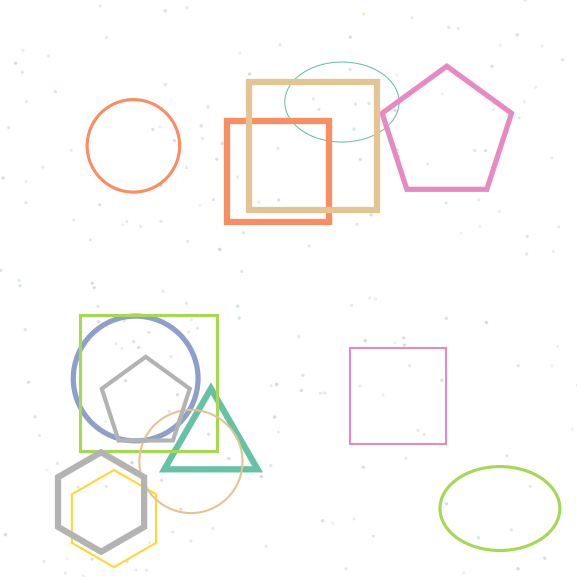[{"shape": "triangle", "thickness": 3, "radius": 0.47, "center": [0.365, 0.233]}, {"shape": "oval", "thickness": 0.5, "radius": 0.49, "center": [0.592, 0.822]}, {"shape": "square", "thickness": 3, "radius": 0.44, "center": [0.481, 0.702]}, {"shape": "circle", "thickness": 1.5, "radius": 0.4, "center": [0.231, 0.747]}, {"shape": "circle", "thickness": 2.5, "radius": 0.54, "center": [0.235, 0.344]}, {"shape": "square", "thickness": 1, "radius": 0.42, "center": [0.689, 0.313]}, {"shape": "pentagon", "thickness": 2.5, "radius": 0.59, "center": [0.774, 0.767]}, {"shape": "square", "thickness": 1.5, "radius": 0.59, "center": [0.257, 0.336]}, {"shape": "oval", "thickness": 1.5, "radius": 0.52, "center": [0.866, 0.119]}, {"shape": "hexagon", "thickness": 1, "radius": 0.42, "center": [0.197, 0.101]}, {"shape": "circle", "thickness": 1, "radius": 0.45, "center": [0.331, 0.2]}, {"shape": "square", "thickness": 3, "radius": 0.56, "center": [0.542, 0.747]}, {"shape": "pentagon", "thickness": 2, "radius": 0.4, "center": [0.252, 0.301]}, {"shape": "hexagon", "thickness": 3, "radius": 0.43, "center": [0.175, 0.13]}]